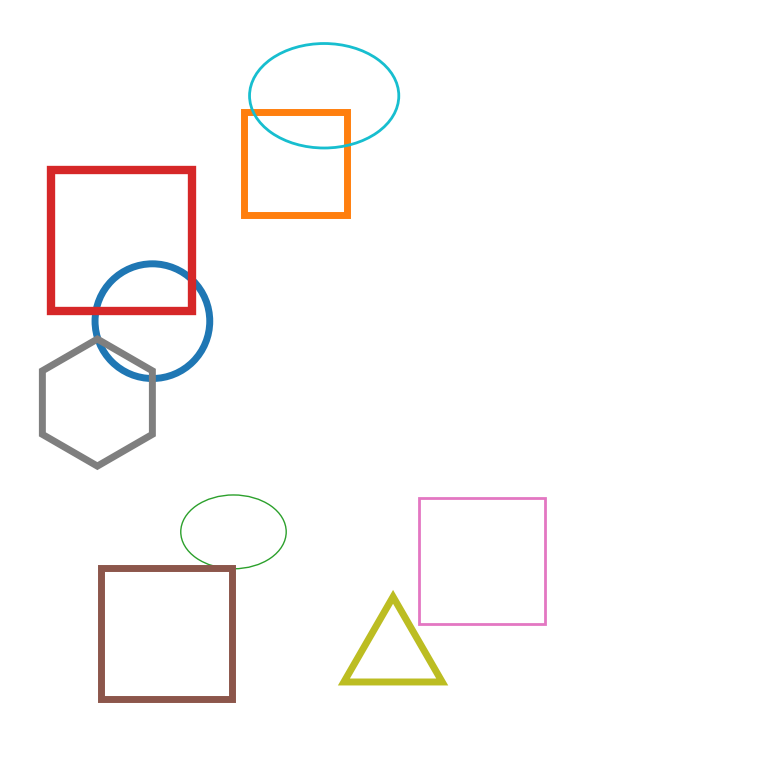[{"shape": "circle", "thickness": 2.5, "radius": 0.37, "center": [0.198, 0.583]}, {"shape": "square", "thickness": 2.5, "radius": 0.34, "center": [0.384, 0.787]}, {"shape": "oval", "thickness": 0.5, "radius": 0.34, "center": [0.303, 0.309]}, {"shape": "square", "thickness": 3, "radius": 0.46, "center": [0.158, 0.688]}, {"shape": "square", "thickness": 2.5, "radius": 0.43, "center": [0.216, 0.177]}, {"shape": "square", "thickness": 1, "radius": 0.41, "center": [0.626, 0.271]}, {"shape": "hexagon", "thickness": 2.5, "radius": 0.41, "center": [0.126, 0.477]}, {"shape": "triangle", "thickness": 2.5, "radius": 0.37, "center": [0.51, 0.151]}, {"shape": "oval", "thickness": 1, "radius": 0.48, "center": [0.421, 0.876]}]